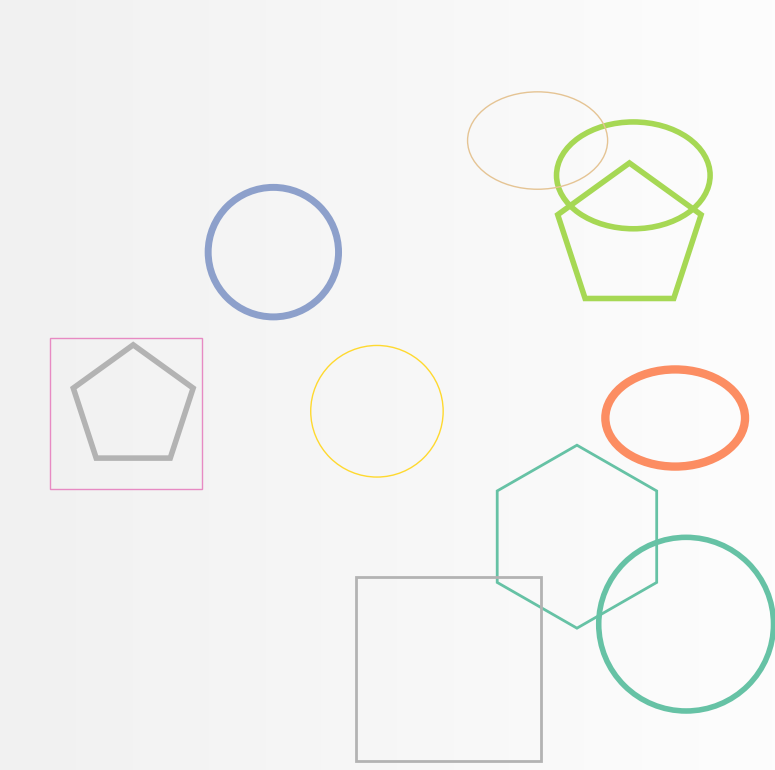[{"shape": "circle", "thickness": 2, "radius": 0.56, "center": [0.885, 0.189]}, {"shape": "hexagon", "thickness": 1, "radius": 0.59, "center": [0.744, 0.303]}, {"shape": "oval", "thickness": 3, "radius": 0.45, "center": [0.871, 0.457]}, {"shape": "circle", "thickness": 2.5, "radius": 0.42, "center": [0.353, 0.673]}, {"shape": "square", "thickness": 0.5, "radius": 0.49, "center": [0.162, 0.463]}, {"shape": "oval", "thickness": 2, "radius": 0.5, "center": [0.817, 0.772]}, {"shape": "pentagon", "thickness": 2, "radius": 0.49, "center": [0.812, 0.691]}, {"shape": "circle", "thickness": 0.5, "radius": 0.43, "center": [0.486, 0.466]}, {"shape": "oval", "thickness": 0.5, "radius": 0.45, "center": [0.694, 0.817]}, {"shape": "pentagon", "thickness": 2, "radius": 0.41, "center": [0.172, 0.471]}, {"shape": "square", "thickness": 1, "radius": 0.6, "center": [0.578, 0.131]}]